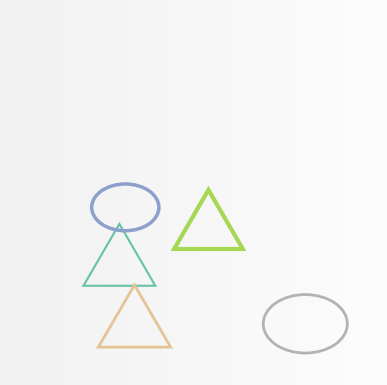[{"shape": "triangle", "thickness": 1.5, "radius": 0.54, "center": [0.308, 0.311]}, {"shape": "oval", "thickness": 2.5, "radius": 0.43, "center": [0.323, 0.461]}, {"shape": "triangle", "thickness": 3, "radius": 0.51, "center": [0.538, 0.404]}, {"shape": "triangle", "thickness": 2, "radius": 0.54, "center": [0.347, 0.152]}, {"shape": "oval", "thickness": 2, "radius": 0.54, "center": [0.788, 0.159]}]